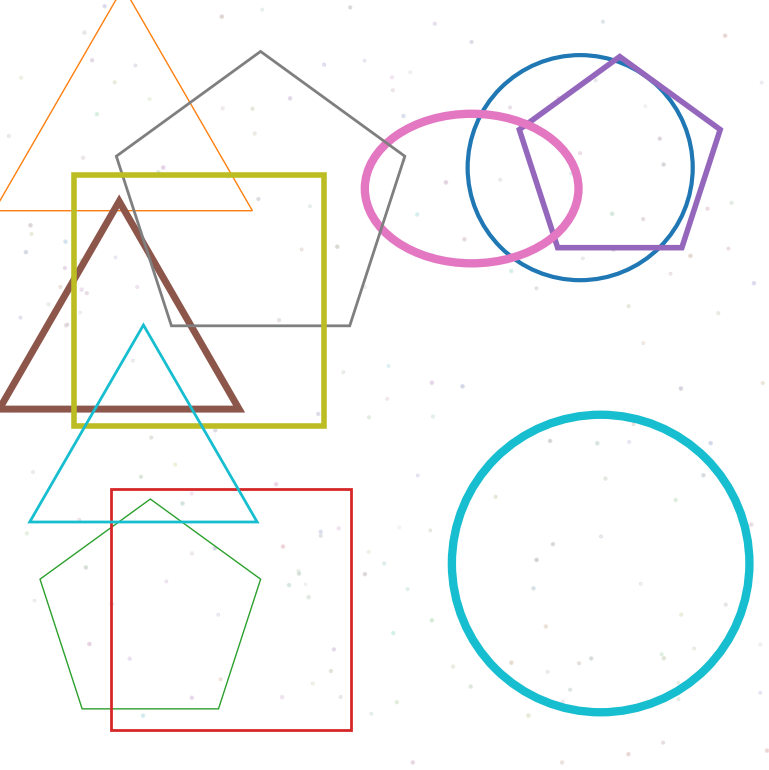[{"shape": "circle", "thickness": 1.5, "radius": 0.73, "center": [0.753, 0.782]}, {"shape": "triangle", "thickness": 0.5, "radius": 0.97, "center": [0.16, 0.823]}, {"shape": "pentagon", "thickness": 0.5, "radius": 0.75, "center": [0.195, 0.201]}, {"shape": "square", "thickness": 1, "radius": 0.78, "center": [0.3, 0.208]}, {"shape": "pentagon", "thickness": 2, "radius": 0.69, "center": [0.805, 0.789]}, {"shape": "triangle", "thickness": 2.5, "radius": 0.9, "center": [0.155, 0.559]}, {"shape": "oval", "thickness": 3, "radius": 0.69, "center": [0.613, 0.755]}, {"shape": "pentagon", "thickness": 1, "radius": 0.98, "center": [0.338, 0.736]}, {"shape": "square", "thickness": 2, "radius": 0.81, "center": [0.258, 0.61]}, {"shape": "triangle", "thickness": 1, "radius": 0.85, "center": [0.186, 0.407]}, {"shape": "circle", "thickness": 3, "radius": 0.97, "center": [0.78, 0.268]}]